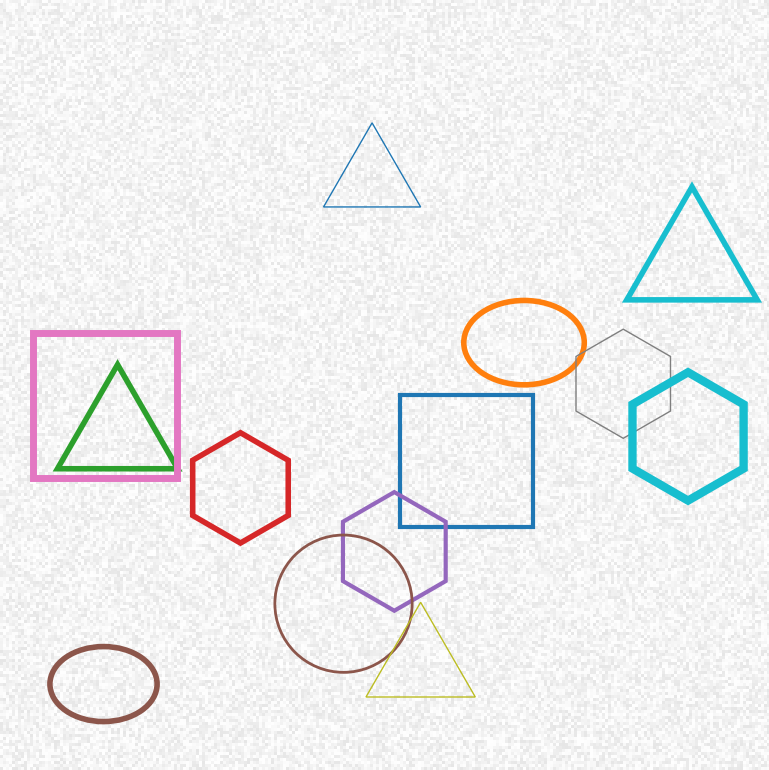[{"shape": "triangle", "thickness": 0.5, "radius": 0.36, "center": [0.483, 0.768]}, {"shape": "square", "thickness": 1.5, "radius": 0.43, "center": [0.606, 0.401]}, {"shape": "oval", "thickness": 2, "radius": 0.39, "center": [0.681, 0.555]}, {"shape": "triangle", "thickness": 2, "radius": 0.45, "center": [0.153, 0.436]}, {"shape": "hexagon", "thickness": 2, "radius": 0.36, "center": [0.312, 0.366]}, {"shape": "hexagon", "thickness": 1.5, "radius": 0.39, "center": [0.512, 0.284]}, {"shape": "oval", "thickness": 2, "radius": 0.35, "center": [0.134, 0.112]}, {"shape": "circle", "thickness": 1, "radius": 0.45, "center": [0.446, 0.216]}, {"shape": "square", "thickness": 2.5, "radius": 0.47, "center": [0.136, 0.473]}, {"shape": "hexagon", "thickness": 0.5, "radius": 0.35, "center": [0.809, 0.502]}, {"shape": "triangle", "thickness": 0.5, "radius": 0.41, "center": [0.546, 0.136]}, {"shape": "hexagon", "thickness": 3, "radius": 0.42, "center": [0.894, 0.433]}, {"shape": "triangle", "thickness": 2, "radius": 0.49, "center": [0.899, 0.659]}]